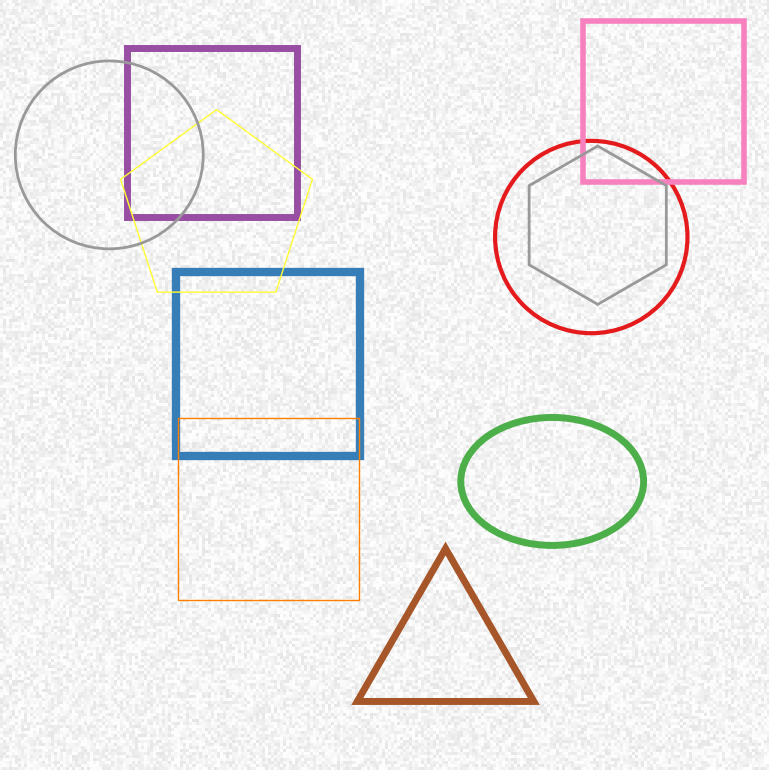[{"shape": "circle", "thickness": 1.5, "radius": 0.62, "center": [0.768, 0.692]}, {"shape": "square", "thickness": 3, "radius": 0.6, "center": [0.348, 0.527]}, {"shape": "oval", "thickness": 2.5, "radius": 0.59, "center": [0.717, 0.375]}, {"shape": "square", "thickness": 2.5, "radius": 0.55, "center": [0.275, 0.828]}, {"shape": "square", "thickness": 0.5, "radius": 0.59, "center": [0.349, 0.339]}, {"shape": "pentagon", "thickness": 0.5, "radius": 0.65, "center": [0.281, 0.727]}, {"shape": "triangle", "thickness": 2.5, "radius": 0.66, "center": [0.579, 0.155]}, {"shape": "square", "thickness": 2, "radius": 0.52, "center": [0.861, 0.868]}, {"shape": "hexagon", "thickness": 1, "radius": 0.51, "center": [0.776, 0.708]}, {"shape": "circle", "thickness": 1, "radius": 0.61, "center": [0.142, 0.799]}]